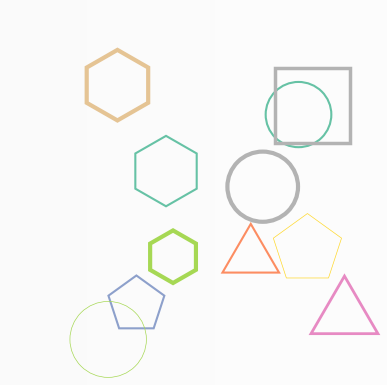[{"shape": "circle", "thickness": 1.5, "radius": 0.42, "center": [0.77, 0.702]}, {"shape": "hexagon", "thickness": 1.5, "radius": 0.46, "center": [0.428, 0.556]}, {"shape": "triangle", "thickness": 1.5, "radius": 0.42, "center": [0.647, 0.334]}, {"shape": "pentagon", "thickness": 1.5, "radius": 0.38, "center": [0.352, 0.209]}, {"shape": "triangle", "thickness": 2, "radius": 0.5, "center": [0.889, 0.183]}, {"shape": "circle", "thickness": 0.5, "radius": 0.49, "center": [0.279, 0.118]}, {"shape": "hexagon", "thickness": 3, "radius": 0.34, "center": [0.447, 0.333]}, {"shape": "pentagon", "thickness": 0.5, "radius": 0.46, "center": [0.793, 0.353]}, {"shape": "hexagon", "thickness": 3, "radius": 0.46, "center": [0.303, 0.779]}, {"shape": "circle", "thickness": 3, "radius": 0.46, "center": [0.678, 0.515]}, {"shape": "square", "thickness": 2.5, "radius": 0.49, "center": [0.806, 0.726]}]